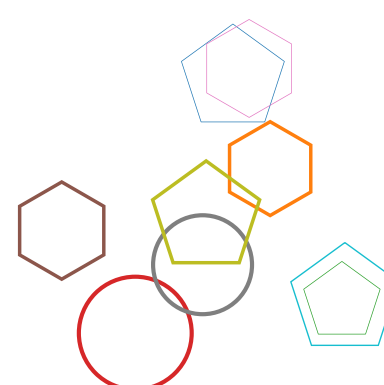[{"shape": "pentagon", "thickness": 0.5, "radius": 0.7, "center": [0.605, 0.797]}, {"shape": "hexagon", "thickness": 2.5, "radius": 0.61, "center": [0.702, 0.562]}, {"shape": "pentagon", "thickness": 0.5, "radius": 0.52, "center": [0.888, 0.217]}, {"shape": "circle", "thickness": 3, "radius": 0.73, "center": [0.351, 0.135]}, {"shape": "hexagon", "thickness": 2.5, "radius": 0.63, "center": [0.16, 0.401]}, {"shape": "hexagon", "thickness": 0.5, "radius": 0.64, "center": [0.647, 0.822]}, {"shape": "circle", "thickness": 3, "radius": 0.64, "center": [0.526, 0.312]}, {"shape": "pentagon", "thickness": 2.5, "radius": 0.73, "center": [0.535, 0.436]}, {"shape": "pentagon", "thickness": 1, "radius": 0.74, "center": [0.896, 0.222]}]